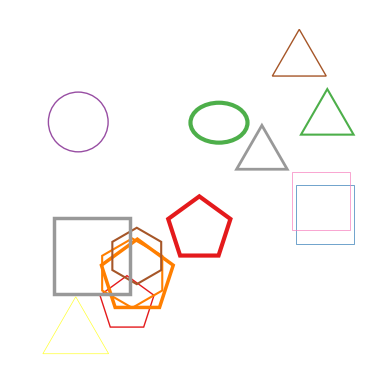[{"shape": "pentagon", "thickness": 3, "radius": 0.42, "center": [0.518, 0.405]}, {"shape": "pentagon", "thickness": 1, "radius": 0.37, "center": [0.33, 0.21]}, {"shape": "square", "thickness": 0.5, "radius": 0.38, "center": [0.845, 0.443]}, {"shape": "triangle", "thickness": 1.5, "radius": 0.39, "center": [0.85, 0.69]}, {"shape": "oval", "thickness": 3, "radius": 0.37, "center": [0.569, 0.681]}, {"shape": "circle", "thickness": 1, "radius": 0.39, "center": [0.203, 0.683]}, {"shape": "hexagon", "thickness": 1.5, "radius": 0.45, "center": [0.343, 0.291]}, {"shape": "pentagon", "thickness": 2.5, "radius": 0.49, "center": [0.357, 0.281]}, {"shape": "triangle", "thickness": 0.5, "radius": 0.49, "center": [0.197, 0.131]}, {"shape": "hexagon", "thickness": 1.5, "radius": 0.37, "center": [0.355, 0.335]}, {"shape": "triangle", "thickness": 1, "radius": 0.4, "center": [0.777, 0.843]}, {"shape": "square", "thickness": 0.5, "radius": 0.38, "center": [0.833, 0.478]}, {"shape": "triangle", "thickness": 2, "radius": 0.38, "center": [0.68, 0.598]}, {"shape": "square", "thickness": 2.5, "radius": 0.49, "center": [0.238, 0.334]}]